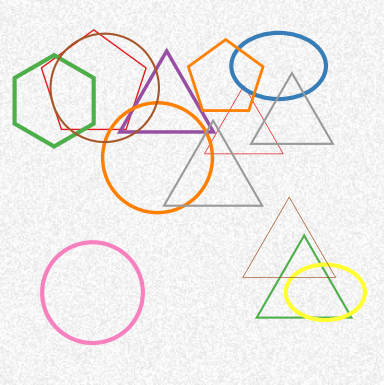[{"shape": "triangle", "thickness": 0.5, "radius": 0.59, "center": [0.633, 0.659]}, {"shape": "pentagon", "thickness": 1, "radius": 0.71, "center": [0.244, 0.779]}, {"shape": "oval", "thickness": 3, "radius": 0.61, "center": [0.724, 0.829]}, {"shape": "hexagon", "thickness": 3, "radius": 0.59, "center": [0.141, 0.738]}, {"shape": "triangle", "thickness": 1.5, "radius": 0.71, "center": [0.79, 0.246]}, {"shape": "triangle", "thickness": 2.5, "radius": 0.7, "center": [0.433, 0.727]}, {"shape": "circle", "thickness": 2.5, "radius": 0.71, "center": [0.409, 0.59]}, {"shape": "pentagon", "thickness": 2, "radius": 0.51, "center": [0.586, 0.795]}, {"shape": "oval", "thickness": 3, "radius": 0.51, "center": [0.845, 0.241]}, {"shape": "circle", "thickness": 1.5, "radius": 0.7, "center": [0.272, 0.772]}, {"shape": "triangle", "thickness": 0.5, "radius": 0.7, "center": [0.751, 0.349]}, {"shape": "circle", "thickness": 3, "radius": 0.65, "center": [0.24, 0.24]}, {"shape": "triangle", "thickness": 1.5, "radius": 0.61, "center": [0.758, 0.688]}, {"shape": "triangle", "thickness": 1.5, "radius": 0.74, "center": [0.554, 0.539]}]